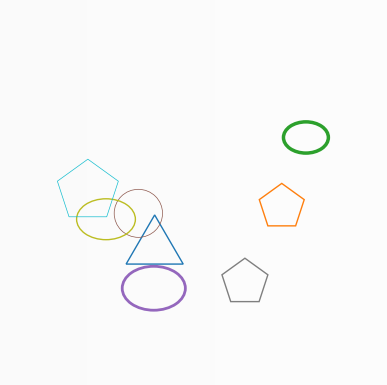[{"shape": "triangle", "thickness": 1, "radius": 0.43, "center": [0.399, 0.357]}, {"shape": "pentagon", "thickness": 1, "radius": 0.3, "center": [0.727, 0.463]}, {"shape": "oval", "thickness": 2.5, "radius": 0.29, "center": [0.789, 0.643]}, {"shape": "oval", "thickness": 2, "radius": 0.41, "center": [0.397, 0.251]}, {"shape": "circle", "thickness": 0.5, "radius": 0.31, "center": [0.357, 0.446]}, {"shape": "pentagon", "thickness": 1, "radius": 0.31, "center": [0.632, 0.267]}, {"shape": "oval", "thickness": 1, "radius": 0.38, "center": [0.274, 0.431]}, {"shape": "pentagon", "thickness": 0.5, "radius": 0.41, "center": [0.227, 0.504]}]